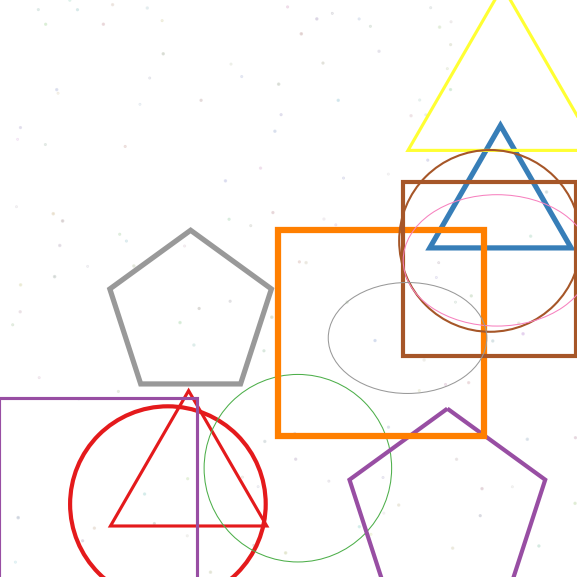[{"shape": "triangle", "thickness": 1.5, "radius": 0.78, "center": [0.327, 0.166]}, {"shape": "circle", "thickness": 2, "radius": 0.85, "center": [0.291, 0.126]}, {"shape": "triangle", "thickness": 2.5, "radius": 0.71, "center": [0.867, 0.641]}, {"shape": "circle", "thickness": 0.5, "radius": 0.81, "center": [0.516, 0.188]}, {"shape": "pentagon", "thickness": 2, "radius": 0.89, "center": [0.775, 0.113]}, {"shape": "square", "thickness": 1.5, "radius": 0.86, "center": [0.17, 0.139]}, {"shape": "square", "thickness": 3, "radius": 0.89, "center": [0.659, 0.423]}, {"shape": "triangle", "thickness": 1.5, "radius": 0.95, "center": [0.87, 0.833]}, {"shape": "circle", "thickness": 1, "radius": 0.79, "center": [0.849, 0.582]}, {"shape": "square", "thickness": 2, "radius": 0.75, "center": [0.847, 0.533]}, {"shape": "oval", "thickness": 0.5, "radius": 0.81, "center": [0.861, 0.548]}, {"shape": "pentagon", "thickness": 2.5, "radius": 0.74, "center": [0.33, 0.453]}, {"shape": "oval", "thickness": 0.5, "radius": 0.69, "center": [0.706, 0.414]}]